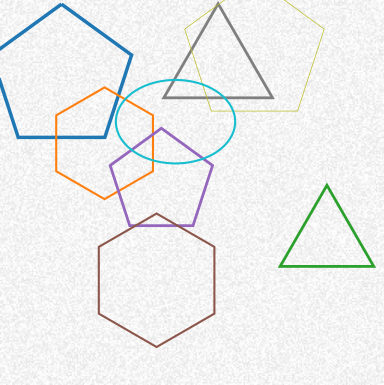[{"shape": "pentagon", "thickness": 2.5, "radius": 0.96, "center": [0.16, 0.798]}, {"shape": "hexagon", "thickness": 1.5, "radius": 0.73, "center": [0.272, 0.628]}, {"shape": "triangle", "thickness": 2, "radius": 0.7, "center": [0.849, 0.378]}, {"shape": "pentagon", "thickness": 2, "radius": 0.7, "center": [0.419, 0.527]}, {"shape": "hexagon", "thickness": 1.5, "radius": 0.87, "center": [0.407, 0.272]}, {"shape": "triangle", "thickness": 2, "radius": 0.81, "center": [0.567, 0.827]}, {"shape": "pentagon", "thickness": 0.5, "radius": 0.95, "center": [0.661, 0.866]}, {"shape": "oval", "thickness": 1.5, "radius": 0.77, "center": [0.456, 0.684]}]